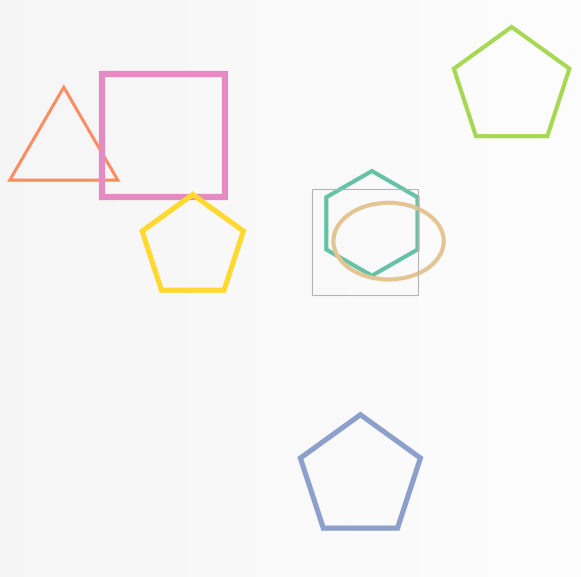[{"shape": "hexagon", "thickness": 2, "radius": 0.45, "center": [0.64, 0.612]}, {"shape": "triangle", "thickness": 1.5, "radius": 0.54, "center": [0.11, 0.741]}, {"shape": "pentagon", "thickness": 2.5, "radius": 0.54, "center": [0.62, 0.172]}, {"shape": "square", "thickness": 3, "radius": 0.53, "center": [0.281, 0.765]}, {"shape": "pentagon", "thickness": 2, "radius": 0.52, "center": [0.88, 0.848]}, {"shape": "pentagon", "thickness": 2.5, "radius": 0.46, "center": [0.332, 0.571]}, {"shape": "oval", "thickness": 2, "radius": 0.47, "center": [0.669, 0.582]}, {"shape": "square", "thickness": 0.5, "radius": 0.46, "center": [0.628, 0.58]}]